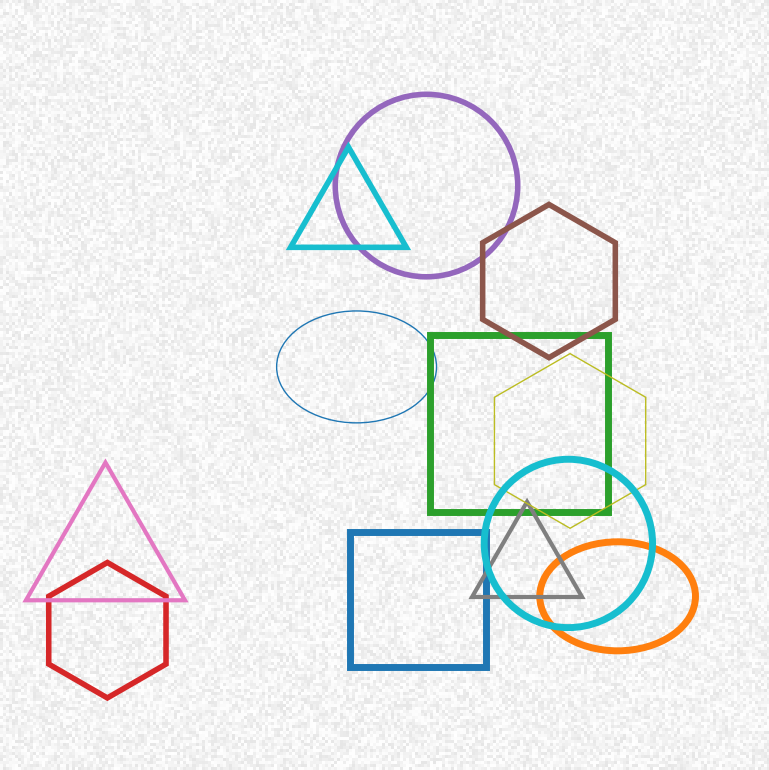[{"shape": "oval", "thickness": 0.5, "radius": 0.52, "center": [0.463, 0.524]}, {"shape": "square", "thickness": 2.5, "radius": 0.44, "center": [0.543, 0.222]}, {"shape": "oval", "thickness": 2.5, "radius": 0.51, "center": [0.802, 0.226]}, {"shape": "square", "thickness": 2.5, "radius": 0.58, "center": [0.674, 0.45]}, {"shape": "hexagon", "thickness": 2, "radius": 0.44, "center": [0.139, 0.182]}, {"shape": "circle", "thickness": 2, "radius": 0.59, "center": [0.554, 0.759]}, {"shape": "hexagon", "thickness": 2, "radius": 0.5, "center": [0.713, 0.635]}, {"shape": "triangle", "thickness": 1.5, "radius": 0.6, "center": [0.137, 0.28]}, {"shape": "triangle", "thickness": 1.5, "radius": 0.41, "center": [0.684, 0.266]}, {"shape": "hexagon", "thickness": 0.5, "radius": 0.57, "center": [0.74, 0.427]}, {"shape": "circle", "thickness": 2.5, "radius": 0.55, "center": [0.738, 0.294]}, {"shape": "triangle", "thickness": 2, "radius": 0.43, "center": [0.453, 0.722]}]